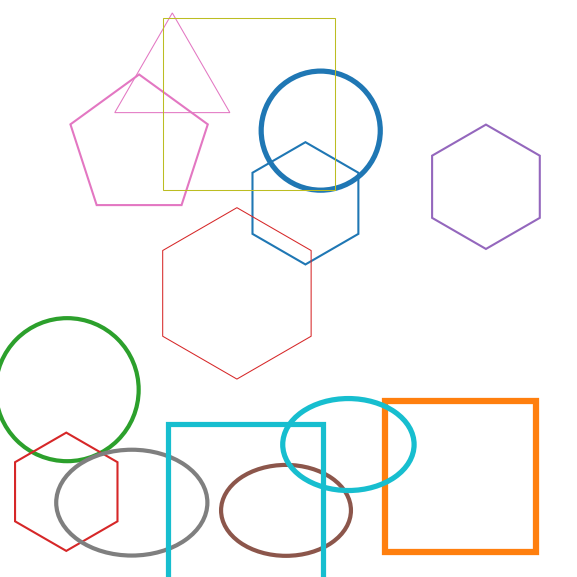[{"shape": "circle", "thickness": 2.5, "radius": 0.52, "center": [0.555, 0.773]}, {"shape": "hexagon", "thickness": 1, "radius": 0.53, "center": [0.529, 0.647]}, {"shape": "square", "thickness": 3, "radius": 0.65, "center": [0.797, 0.174]}, {"shape": "circle", "thickness": 2, "radius": 0.62, "center": [0.116, 0.324]}, {"shape": "hexagon", "thickness": 1, "radius": 0.51, "center": [0.115, 0.148]}, {"shape": "hexagon", "thickness": 0.5, "radius": 0.74, "center": [0.41, 0.491]}, {"shape": "hexagon", "thickness": 1, "radius": 0.54, "center": [0.841, 0.676]}, {"shape": "oval", "thickness": 2, "radius": 0.56, "center": [0.495, 0.115]}, {"shape": "pentagon", "thickness": 1, "radius": 0.63, "center": [0.241, 0.745]}, {"shape": "triangle", "thickness": 0.5, "radius": 0.58, "center": [0.298, 0.862]}, {"shape": "oval", "thickness": 2, "radius": 0.65, "center": [0.228, 0.129]}, {"shape": "square", "thickness": 0.5, "radius": 0.74, "center": [0.431, 0.819]}, {"shape": "square", "thickness": 2.5, "radius": 0.67, "center": [0.425, 0.13]}, {"shape": "oval", "thickness": 2.5, "radius": 0.57, "center": [0.603, 0.229]}]